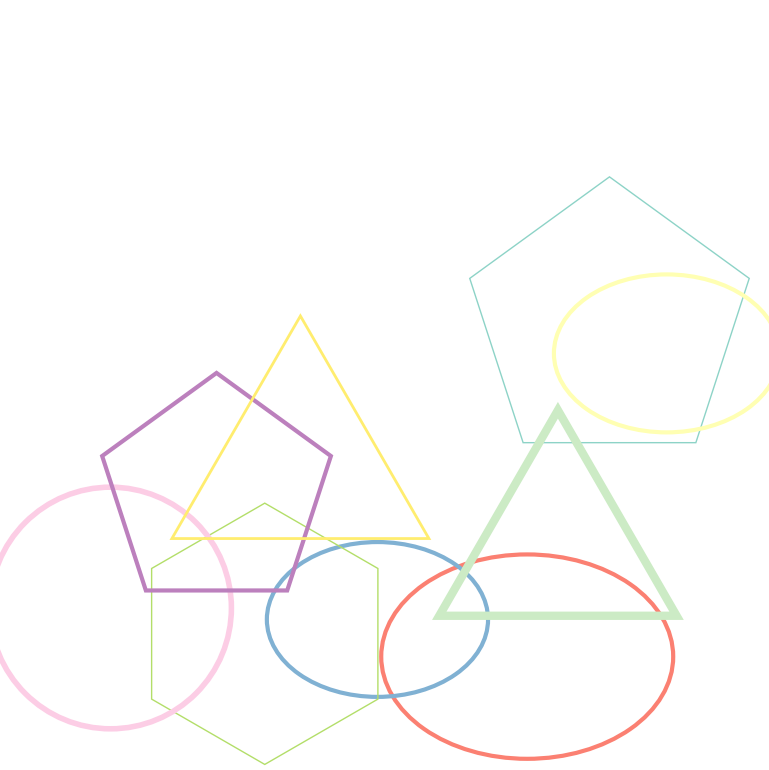[{"shape": "pentagon", "thickness": 0.5, "radius": 0.95, "center": [0.792, 0.579]}, {"shape": "oval", "thickness": 1.5, "radius": 0.73, "center": [0.866, 0.541]}, {"shape": "oval", "thickness": 1.5, "radius": 0.95, "center": [0.685, 0.147]}, {"shape": "oval", "thickness": 1.5, "radius": 0.72, "center": [0.49, 0.195]}, {"shape": "hexagon", "thickness": 0.5, "radius": 0.85, "center": [0.344, 0.177]}, {"shape": "circle", "thickness": 2, "radius": 0.78, "center": [0.144, 0.21]}, {"shape": "pentagon", "thickness": 1.5, "radius": 0.78, "center": [0.281, 0.359]}, {"shape": "triangle", "thickness": 3, "radius": 0.89, "center": [0.725, 0.289]}, {"shape": "triangle", "thickness": 1, "radius": 0.96, "center": [0.39, 0.397]}]